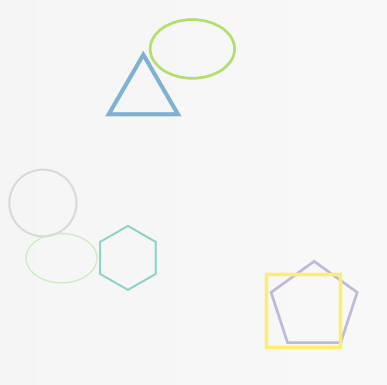[{"shape": "hexagon", "thickness": 1.5, "radius": 0.42, "center": [0.33, 0.33]}, {"shape": "pentagon", "thickness": 2, "radius": 0.58, "center": [0.811, 0.204]}, {"shape": "triangle", "thickness": 3, "radius": 0.52, "center": [0.37, 0.755]}, {"shape": "oval", "thickness": 2, "radius": 0.54, "center": [0.496, 0.873]}, {"shape": "circle", "thickness": 1.5, "radius": 0.43, "center": [0.111, 0.473]}, {"shape": "oval", "thickness": 1, "radius": 0.46, "center": [0.159, 0.329]}, {"shape": "square", "thickness": 2.5, "radius": 0.48, "center": [0.782, 0.193]}]